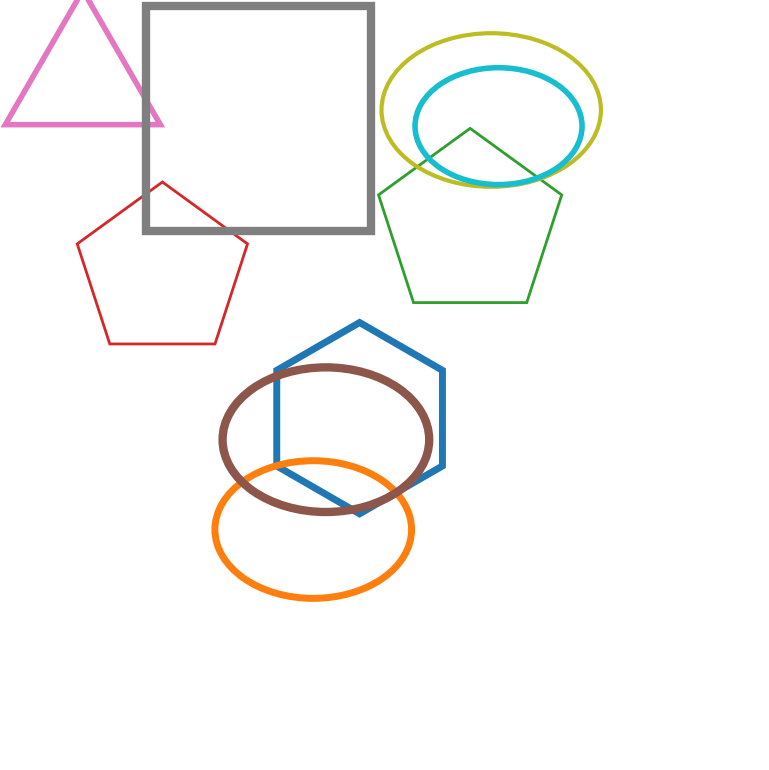[{"shape": "hexagon", "thickness": 2.5, "radius": 0.62, "center": [0.467, 0.457]}, {"shape": "oval", "thickness": 2.5, "radius": 0.64, "center": [0.407, 0.312]}, {"shape": "pentagon", "thickness": 1, "radius": 0.63, "center": [0.611, 0.708]}, {"shape": "pentagon", "thickness": 1, "radius": 0.58, "center": [0.211, 0.647]}, {"shape": "oval", "thickness": 3, "radius": 0.67, "center": [0.423, 0.429]}, {"shape": "triangle", "thickness": 2, "radius": 0.58, "center": [0.108, 0.896]}, {"shape": "square", "thickness": 3, "radius": 0.73, "center": [0.336, 0.846]}, {"shape": "oval", "thickness": 1.5, "radius": 0.71, "center": [0.638, 0.857]}, {"shape": "oval", "thickness": 2, "radius": 0.54, "center": [0.647, 0.836]}]